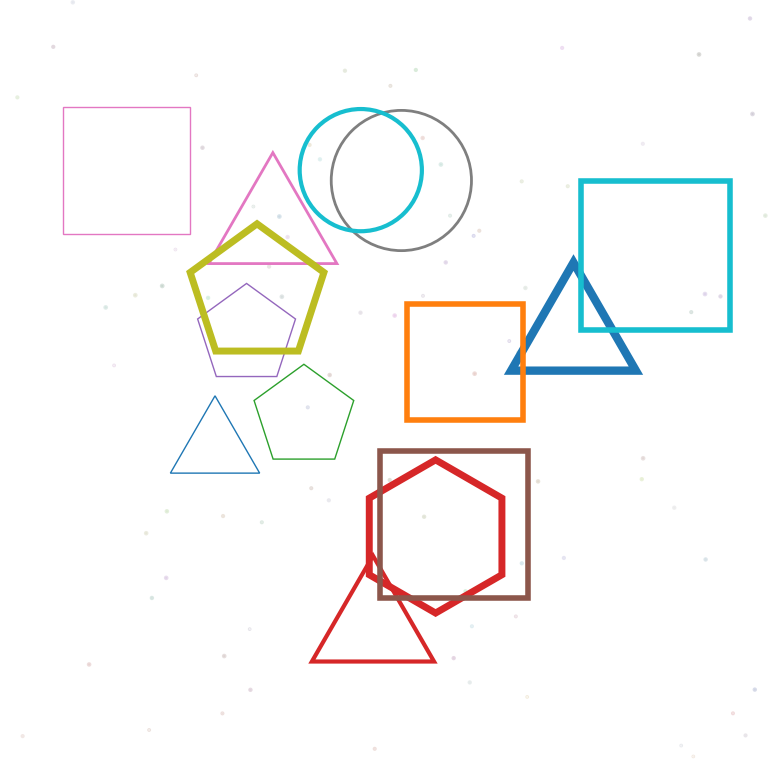[{"shape": "triangle", "thickness": 0.5, "radius": 0.33, "center": [0.279, 0.419]}, {"shape": "triangle", "thickness": 3, "radius": 0.47, "center": [0.745, 0.565]}, {"shape": "square", "thickness": 2, "radius": 0.38, "center": [0.604, 0.53]}, {"shape": "pentagon", "thickness": 0.5, "radius": 0.34, "center": [0.395, 0.459]}, {"shape": "hexagon", "thickness": 2.5, "radius": 0.5, "center": [0.566, 0.303]}, {"shape": "triangle", "thickness": 1.5, "radius": 0.46, "center": [0.484, 0.187]}, {"shape": "pentagon", "thickness": 0.5, "radius": 0.33, "center": [0.32, 0.565]}, {"shape": "square", "thickness": 2, "radius": 0.48, "center": [0.59, 0.319]}, {"shape": "triangle", "thickness": 1, "radius": 0.48, "center": [0.354, 0.706]}, {"shape": "square", "thickness": 0.5, "radius": 0.41, "center": [0.164, 0.779]}, {"shape": "circle", "thickness": 1, "radius": 0.46, "center": [0.521, 0.766]}, {"shape": "pentagon", "thickness": 2.5, "radius": 0.46, "center": [0.334, 0.618]}, {"shape": "circle", "thickness": 1.5, "radius": 0.4, "center": [0.469, 0.779]}, {"shape": "square", "thickness": 2, "radius": 0.48, "center": [0.851, 0.669]}]